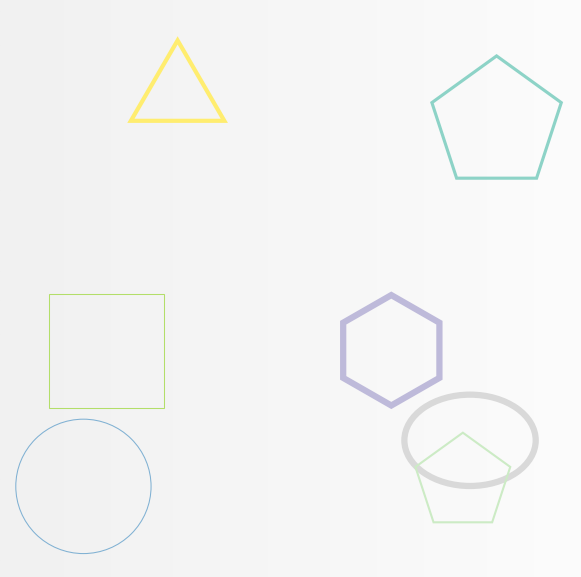[{"shape": "pentagon", "thickness": 1.5, "radius": 0.59, "center": [0.854, 0.785]}, {"shape": "hexagon", "thickness": 3, "radius": 0.48, "center": [0.673, 0.393]}, {"shape": "circle", "thickness": 0.5, "radius": 0.58, "center": [0.144, 0.157]}, {"shape": "square", "thickness": 0.5, "radius": 0.49, "center": [0.183, 0.391]}, {"shape": "oval", "thickness": 3, "radius": 0.56, "center": [0.809, 0.237]}, {"shape": "pentagon", "thickness": 1, "radius": 0.43, "center": [0.796, 0.164]}, {"shape": "triangle", "thickness": 2, "radius": 0.46, "center": [0.306, 0.836]}]